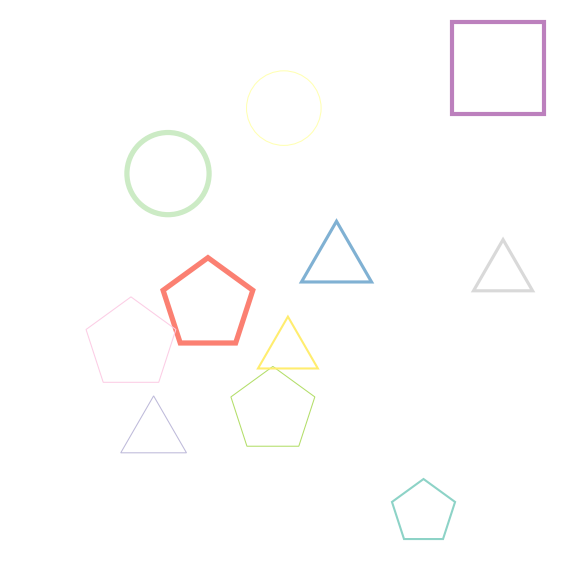[{"shape": "pentagon", "thickness": 1, "radius": 0.29, "center": [0.733, 0.112]}, {"shape": "circle", "thickness": 0.5, "radius": 0.32, "center": [0.491, 0.812]}, {"shape": "triangle", "thickness": 0.5, "radius": 0.33, "center": [0.266, 0.248]}, {"shape": "pentagon", "thickness": 2.5, "radius": 0.41, "center": [0.36, 0.471]}, {"shape": "triangle", "thickness": 1.5, "radius": 0.35, "center": [0.583, 0.546]}, {"shape": "pentagon", "thickness": 0.5, "radius": 0.38, "center": [0.473, 0.288]}, {"shape": "pentagon", "thickness": 0.5, "radius": 0.41, "center": [0.227, 0.403]}, {"shape": "triangle", "thickness": 1.5, "radius": 0.3, "center": [0.871, 0.525]}, {"shape": "square", "thickness": 2, "radius": 0.4, "center": [0.862, 0.882]}, {"shape": "circle", "thickness": 2.5, "radius": 0.36, "center": [0.291, 0.699]}, {"shape": "triangle", "thickness": 1, "radius": 0.3, "center": [0.499, 0.391]}]